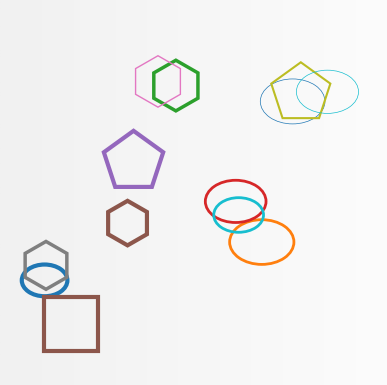[{"shape": "oval", "thickness": 0.5, "radius": 0.42, "center": [0.755, 0.737]}, {"shape": "oval", "thickness": 3, "radius": 0.29, "center": [0.115, 0.272]}, {"shape": "oval", "thickness": 2, "radius": 0.41, "center": [0.676, 0.371]}, {"shape": "hexagon", "thickness": 2.5, "radius": 0.33, "center": [0.454, 0.778]}, {"shape": "oval", "thickness": 2, "radius": 0.39, "center": [0.608, 0.477]}, {"shape": "pentagon", "thickness": 3, "radius": 0.4, "center": [0.345, 0.58]}, {"shape": "square", "thickness": 3, "radius": 0.35, "center": [0.183, 0.159]}, {"shape": "hexagon", "thickness": 3, "radius": 0.29, "center": [0.329, 0.421]}, {"shape": "hexagon", "thickness": 1, "radius": 0.33, "center": [0.408, 0.788]}, {"shape": "hexagon", "thickness": 2.5, "radius": 0.31, "center": [0.119, 0.311]}, {"shape": "pentagon", "thickness": 1.5, "radius": 0.4, "center": [0.776, 0.758]}, {"shape": "oval", "thickness": 0.5, "radius": 0.4, "center": [0.845, 0.762]}, {"shape": "oval", "thickness": 2, "radius": 0.32, "center": [0.616, 0.442]}]